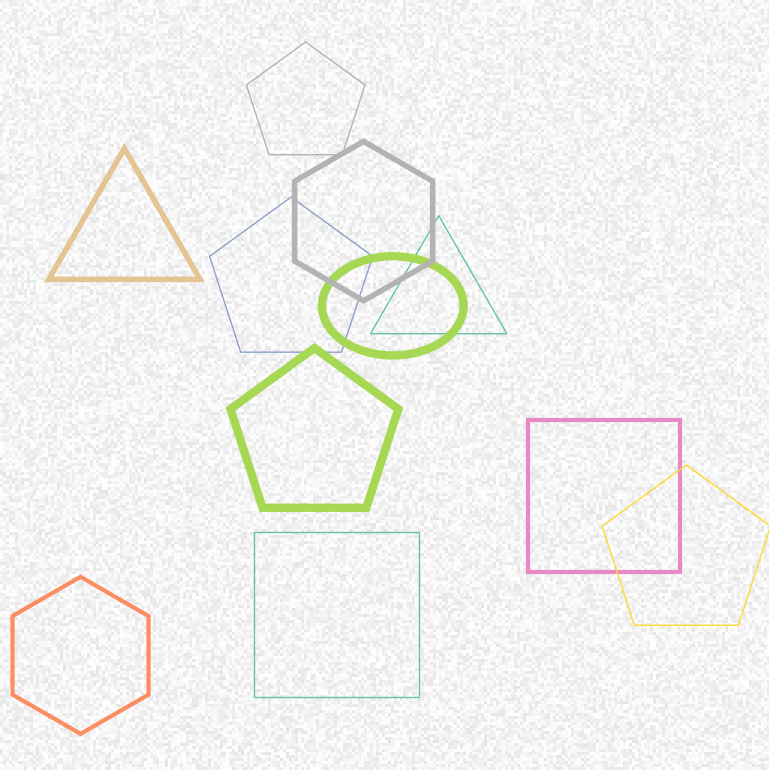[{"shape": "square", "thickness": 0.5, "radius": 0.53, "center": [0.437, 0.202]}, {"shape": "triangle", "thickness": 0.5, "radius": 0.51, "center": [0.57, 0.618]}, {"shape": "hexagon", "thickness": 1.5, "radius": 0.51, "center": [0.105, 0.149]}, {"shape": "pentagon", "thickness": 0.5, "radius": 0.56, "center": [0.378, 0.633]}, {"shape": "square", "thickness": 1.5, "radius": 0.49, "center": [0.784, 0.356]}, {"shape": "pentagon", "thickness": 3, "radius": 0.57, "center": [0.408, 0.433]}, {"shape": "oval", "thickness": 3, "radius": 0.46, "center": [0.51, 0.603]}, {"shape": "pentagon", "thickness": 0.5, "radius": 0.58, "center": [0.891, 0.281]}, {"shape": "triangle", "thickness": 2, "radius": 0.57, "center": [0.162, 0.694]}, {"shape": "pentagon", "thickness": 0.5, "radius": 0.4, "center": [0.397, 0.865]}, {"shape": "hexagon", "thickness": 2, "radius": 0.52, "center": [0.472, 0.713]}]